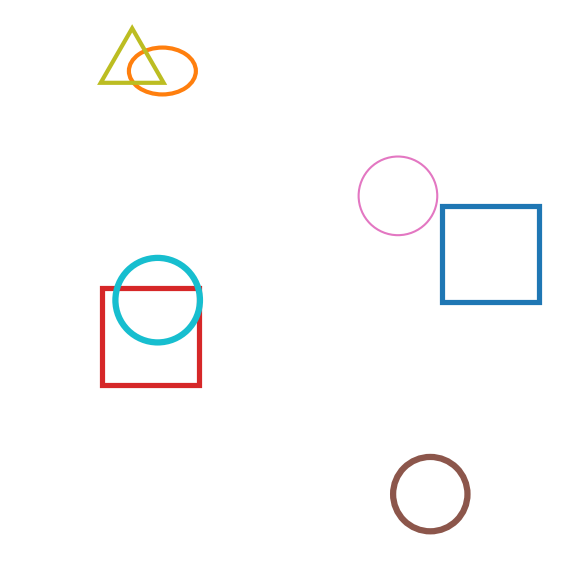[{"shape": "square", "thickness": 2.5, "radius": 0.42, "center": [0.849, 0.56]}, {"shape": "oval", "thickness": 2, "radius": 0.29, "center": [0.281, 0.876]}, {"shape": "square", "thickness": 2.5, "radius": 0.42, "center": [0.26, 0.416]}, {"shape": "circle", "thickness": 3, "radius": 0.32, "center": [0.745, 0.144]}, {"shape": "circle", "thickness": 1, "radius": 0.34, "center": [0.689, 0.66]}, {"shape": "triangle", "thickness": 2, "radius": 0.31, "center": [0.229, 0.887]}, {"shape": "circle", "thickness": 3, "radius": 0.37, "center": [0.273, 0.479]}]